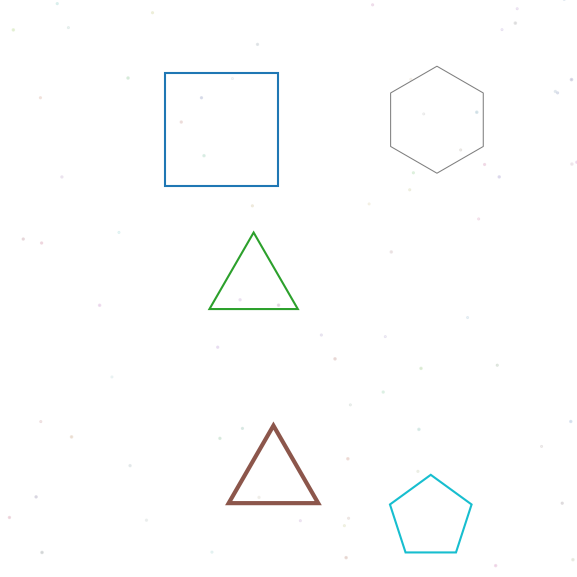[{"shape": "square", "thickness": 1, "radius": 0.49, "center": [0.384, 0.775]}, {"shape": "triangle", "thickness": 1, "radius": 0.44, "center": [0.439, 0.508]}, {"shape": "triangle", "thickness": 2, "radius": 0.45, "center": [0.473, 0.173]}, {"shape": "hexagon", "thickness": 0.5, "radius": 0.46, "center": [0.757, 0.792]}, {"shape": "pentagon", "thickness": 1, "radius": 0.37, "center": [0.746, 0.103]}]